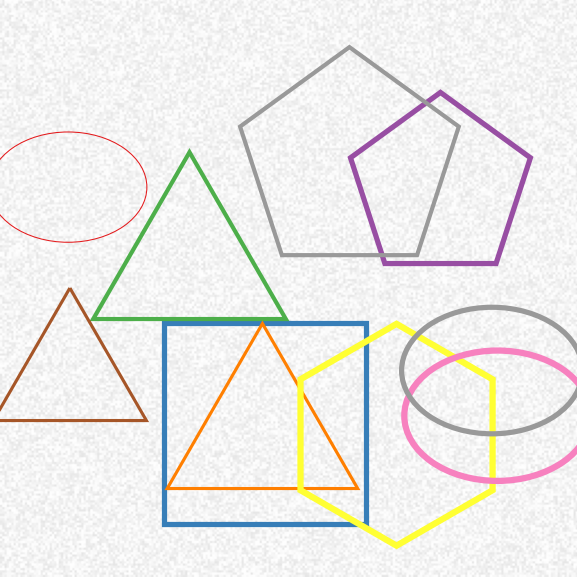[{"shape": "oval", "thickness": 0.5, "radius": 0.68, "center": [0.118, 0.675]}, {"shape": "square", "thickness": 2.5, "radius": 0.87, "center": [0.459, 0.266]}, {"shape": "triangle", "thickness": 2, "radius": 0.96, "center": [0.328, 0.543]}, {"shape": "pentagon", "thickness": 2.5, "radius": 0.82, "center": [0.763, 0.675]}, {"shape": "triangle", "thickness": 1.5, "radius": 0.95, "center": [0.454, 0.248]}, {"shape": "hexagon", "thickness": 3, "radius": 0.96, "center": [0.687, 0.246]}, {"shape": "triangle", "thickness": 1.5, "radius": 0.76, "center": [0.121, 0.347]}, {"shape": "oval", "thickness": 3, "radius": 0.81, "center": [0.861, 0.279]}, {"shape": "pentagon", "thickness": 2, "radius": 1.0, "center": [0.605, 0.718]}, {"shape": "oval", "thickness": 2.5, "radius": 0.78, "center": [0.852, 0.358]}]